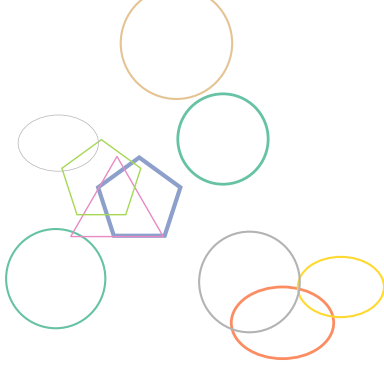[{"shape": "circle", "thickness": 2, "radius": 0.59, "center": [0.579, 0.639]}, {"shape": "circle", "thickness": 1.5, "radius": 0.64, "center": [0.145, 0.276]}, {"shape": "oval", "thickness": 2, "radius": 0.67, "center": [0.734, 0.162]}, {"shape": "pentagon", "thickness": 3, "radius": 0.56, "center": [0.362, 0.479]}, {"shape": "triangle", "thickness": 1, "radius": 0.69, "center": [0.304, 0.455]}, {"shape": "pentagon", "thickness": 1, "radius": 0.54, "center": [0.263, 0.53]}, {"shape": "oval", "thickness": 1.5, "radius": 0.56, "center": [0.885, 0.255]}, {"shape": "circle", "thickness": 1.5, "radius": 0.72, "center": [0.458, 0.888]}, {"shape": "circle", "thickness": 1.5, "radius": 0.65, "center": [0.648, 0.268]}, {"shape": "oval", "thickness": 0.5, "radius": 0.52, "center": [0.151, 0.628]}]